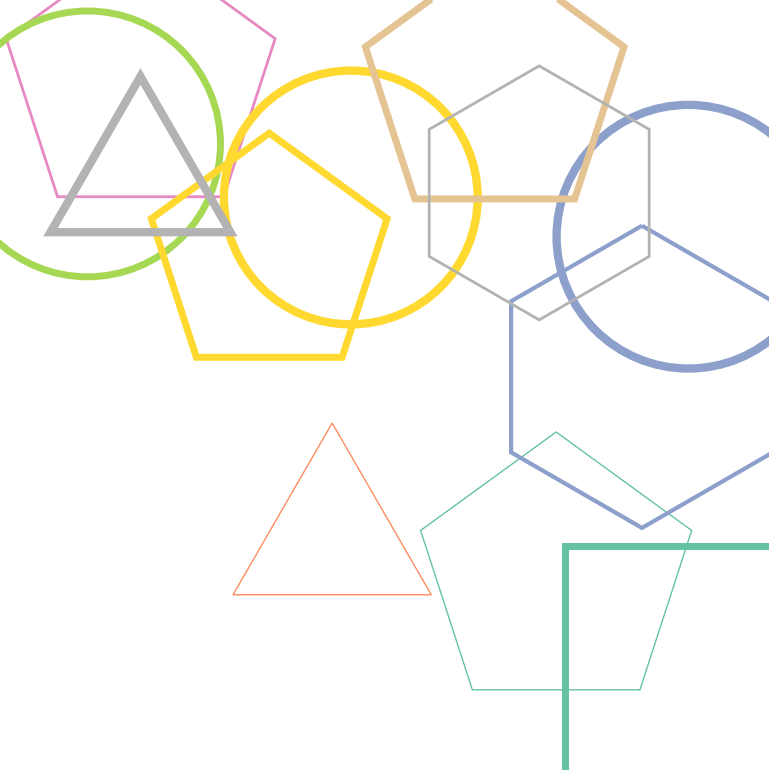[{"shape": "pentagon", "thickness": 0.5, "radius": 0.93, "center": [0.722, 0.254]}, {"shape": "square", "thickness": 2.5, "radius": 0.82, "center": [0.897, 0.128]}, {"shape": "triangle", "thickness": 0.5, "radius": 0.74, "center": [0.431, 0.302]}, {"shape": "circle", "thickness": 3, "radius": 0.86, "center": [0.894, 0.693]}, {"shape": "hexagon", "thickness": 1.5, "radius": 0.98, "center": [0.834, 0.511]}, {"shape": "pentagon", "thickness": 1, "radius": 0.92, "center": [0.183, 0.893]}, {"shape": "circle", "thickness": 2.5, "radius": 0.86, "center": [0.114, 0.813]}, {"shape": "circle", "thickness": 3, "radius": 0.82, "center": [0.456, 0.744]}, {"shape": "pentagon", "thickness": 2.5, "radius": 0.8, "center": [0.35, 0.666]}, {"shape": "pentagon", "thickness": 2.5, "radius": 0.88, "center": [0.642, 0.884]}, {"shape": "hexagon", "thickness": 1, "radius": 0.82, "center": [0.7, 0.75]}, {"shape": "triangle", "thickness": 3, "radius": 0.67, "center": [0.182, 0.766]}]